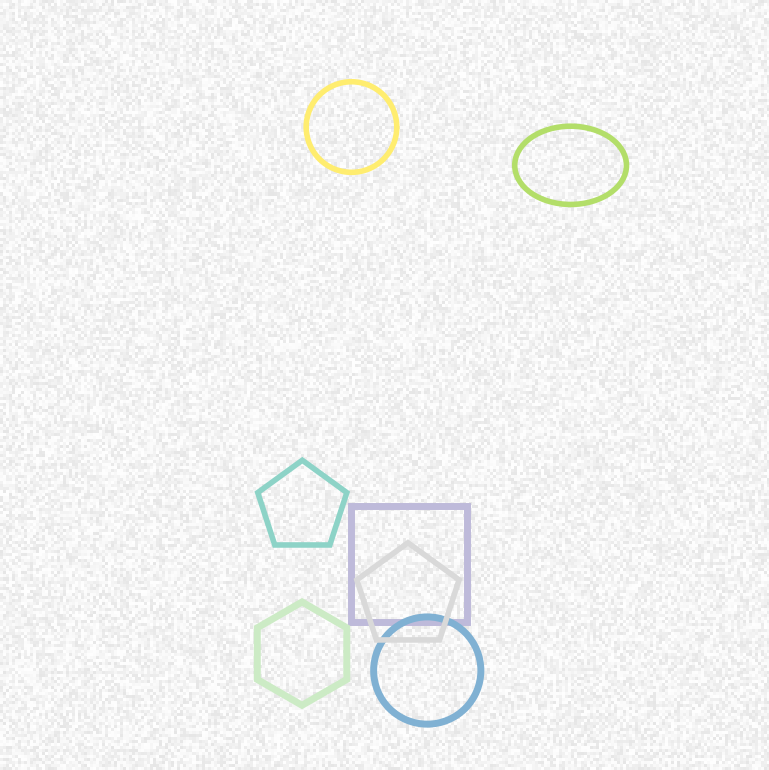[{"shape": "pentagon", "thickness": 2, "radius": 0.3, "center": [0.393, 0.341]}, {"shape": "square", "thickness": 2.5, "radius": 0.38, "center": [0.531, 0.267]}, {"shape": "circle", "thickness": 2.5, "radius": 0.35, "center": [0.555, 0.129]}, {"shape": "oval", "thickness": 2, "radius": 0.36, "center": [0.741, 0.785]}, {"shape": "pentagon", "thickness": 2, "radius": 0.35, "center": [0.53, 0.225]}, {"shape": "hexagon", "thickness": 2.5, "radius": 0.34, "center": [0.392, 0.151]}, {"shape": "circle", "thickness": 2, "radius": 0.29, "center": [0.456, 0.835]}]